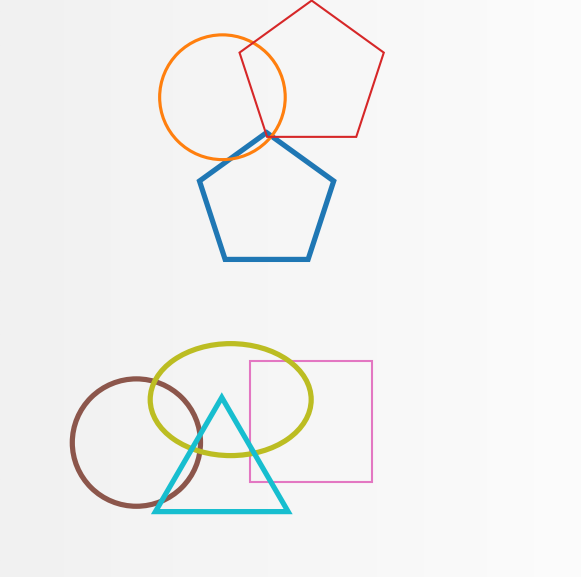[{"shape": "pentagon", "thickness": 2.5, "radius": 0.61, "center": [0.459, 0.648]}, {"shape": "circle", "thickness": 1.5, "radius": 0.54, "center": [0.383, 0.831]}, {"shape": "pentagon", "thickness": 1, "radius": 0.65, "center": [0.536, 0.868]}, {"shape": "circle", "thickness": 2.5, "radius": 0.55, "center": [0.235, 0.233]}, {"shape": "square", "thickness": 1, "radius": 0.52, "center": [0.535, 0.269]}, {"shape": "oval", "thickness": 2.5, "radius": 0.69, "center": [0.397, 0.307]}, {"shape": "triangle", "thickness": 2.5, "radius": 0.66, "center": [0.382, 0.179]}]